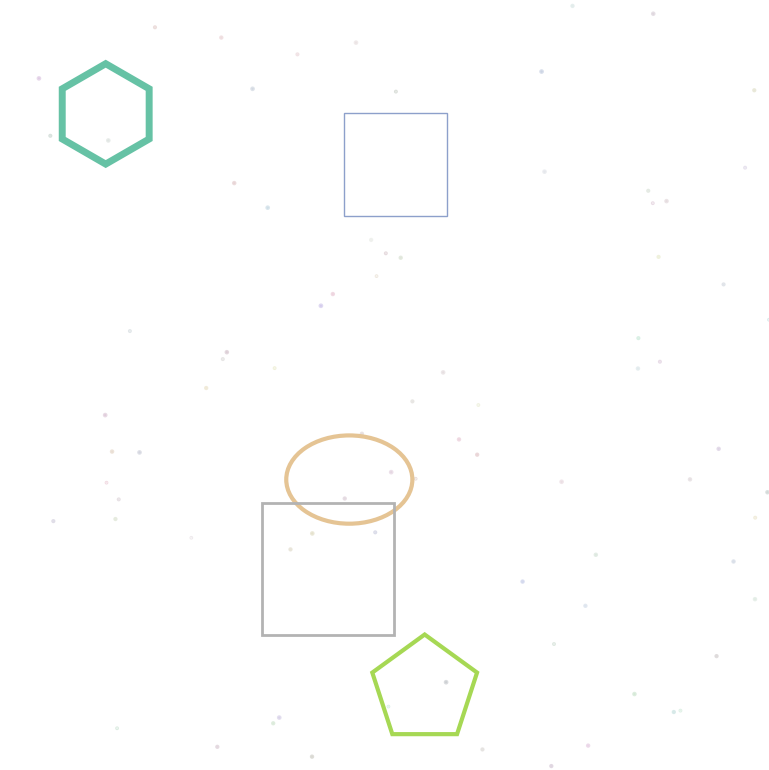[{"shape": "hexagon", "thickness": 2.5, "radius": 0.33, "center": [0.137, 0.852]}, {"shape": "square", "thickness": 0.5, "radius": 0.33, "center": [0.514, 0.786]}, {"shape": "pentagon", "thickness": 1.5, "radius": 0.36, "center": [0.552, 0.104]}, {"shape": "oval", "thickness": 1.5, "radius": 0.41, "center": [0.454, 0.377]}, {"shape": "square", "thickness": 1, "radius": 0.43, "center": [0.426, 0.261]}]